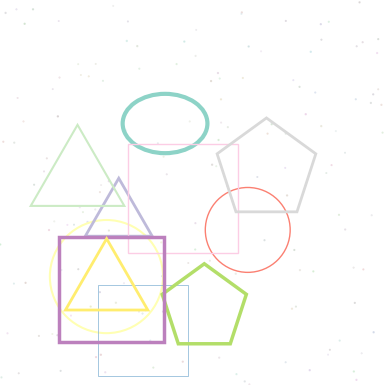[{"shape": "oval", "thickness": 3, "radius": 0.55, "center": [0.429, 0.679]}, {"shape": "circle", "thickness": 1.5, "radius": 0.73, "center": [0.276, 0.282]}, {"shape": "triangle", "thickness": 2, "radius": 0.5, "center": [0.308, 0.437]}, {"shape": "circle", "thickness": 1, "radius": 0.55, "center": [0.643, 0.403]}, {"shape": "square", "thickness": 0.5, "radius": 0.59, "center": [0.372, 0.142]}, {"shape": "pentagon", "thickness": 2.5, "radius": 0.57, "center": [0.531, 0.2]}, {"shape": "square", "thickness": 1, "radius": 0.71, "center": [0.476, 0.484]}, {"shape": "pentagon", "thickness": 2, "radius": 0.67, "center": [0.692, 0.559]}, {"shape": "square", "thickness": 2.5, "radius": 0.68, "center": [0.29, 0.248]}, {"shape": "triangle", "thickness": 1.5, "radius": 0.7, "center": [0.201, 0.535]}, {"shape": "triangle", "thickness": 2, "radius": 0.62, "center": [0.277, 0.257]}]